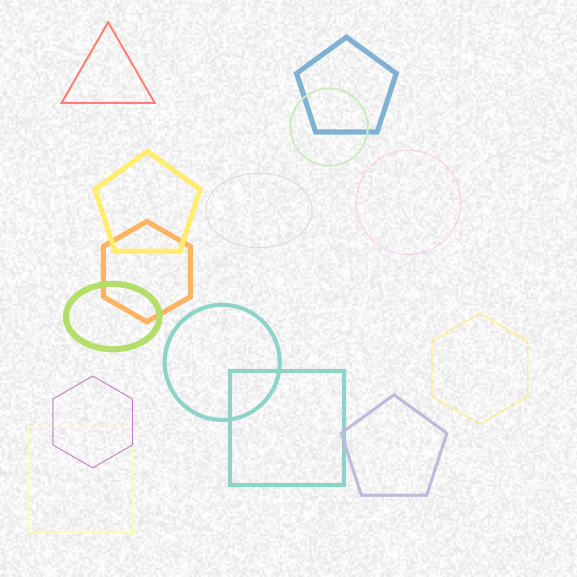[{"shape": "circle", "thickness": 2, "radius": 0.5, "center": [0.385, 0.372]}, {"shape": "square", "thickness": 2, "radius": 0.49, "center": [0.497, 0.258]}, {"shape": "square", "thickness": 0.5, "radius": 0.45, "center": [0.138, 0.169]}, {"shape": "pentagon", "thickness": 1.5, "radius": 0.48, "center": [0.682, 0.219]}, {"shape": "triangle", "thickness": 1, "radius": 0.47, "center": [0.187, 0.867]}, {"shape": "pentagon", "thickness": 2.5, "radius": 0.45, "center": [0.6, 0.844]}, {"shape": "hexagon", "thickness": 2.5, "radius": 0.43, "center": [0.254, 0.529]}, {"shape": "oval", "thickness": 3, "radius": 0.4, "center": [0.195, 0.451]}, {"shape": "circle", "thickness": 0.5, "radius": 0.45, "center": [0.707, 0.649]}, {"shape": "oval", "thickness": 0.5, "radius": 0.46, "center": [0.448, 0.635]}, {"shape": "hexagon", "thickness": 0.5, "radius": 0.4, "center": [0.161, 0.268]}, {"shape": "circle", "thickness": 1, "radius": 0.34, "center": [0.57, 0.779]}, {"shape": "pentagon", "thickness": 2.5, "radius": 0.48, "center": [0.255, 0.641]}, {"shape": "hexagon", "thickness": 0.5, "radius": 0.48, "center": [0.831, 0.361]}]